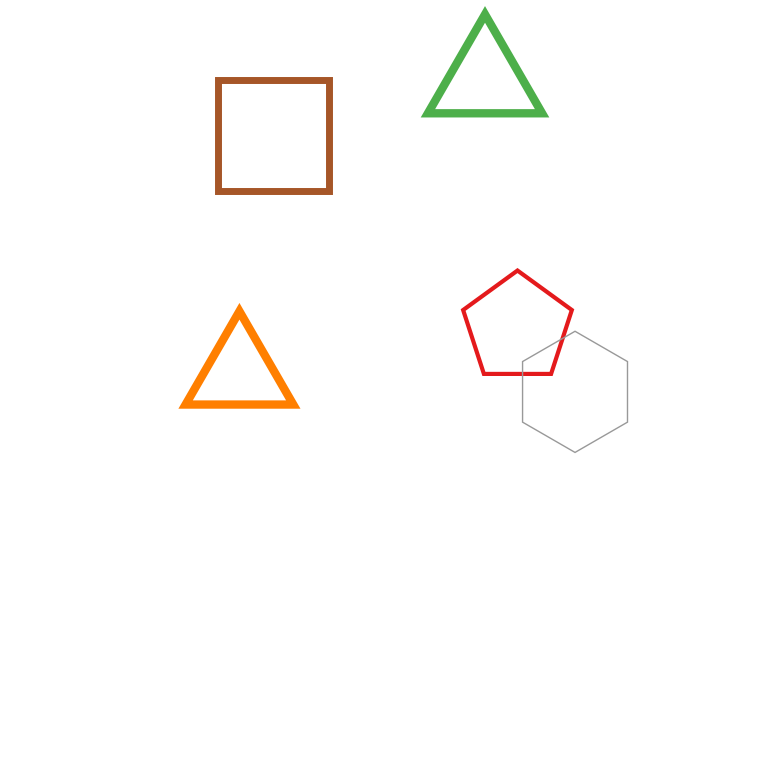[{"shape": "pentagon", "thickness": 1.5, "radius": 0.37, "center": [0.672, 0.574]}, {"shape": "triangle", "thickness": 3, "radius": 0.43, "center": [0.63, 0.896]}, {"shape": "triangle", "thickness": 3, "radius": 0.4, "center": [0.311, 0.515]}, {"shape": "square", "thickness": 2.5, "radius": 0.36, "center": [0.355, 0.824]}, {"shape": "hexagon", "thickness": 0.5, "radius": 0.39, "center": [0.747, 0.491]}]